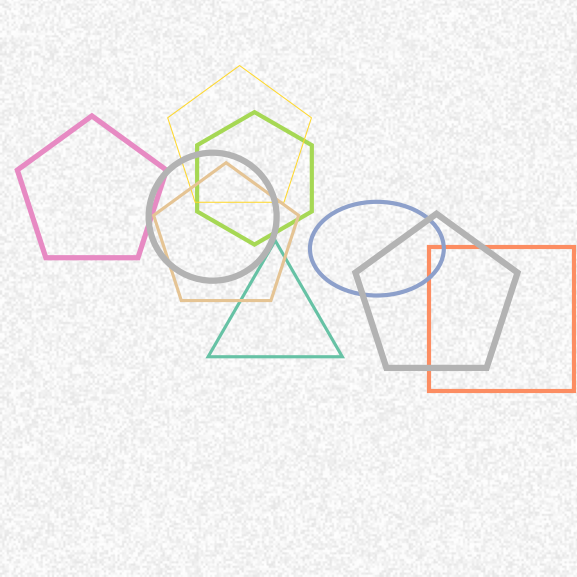[{"shape": "triangle", "thickness": 1.5, "radius": 0.67, "center": [0.477, 0.448]}, {"shape": "square", "thickness": 2, "radius": 0.62, "center": [0.868, 0.447]}, {"shape": "oval", "thickness": 2, "radius": 0.58, "center": [0.653, 0.569]}, {"shape": "pentagon", "thickness": 2.5, "radius": 0.68, "center": [0.159, 0.663]}, {"shape": "hexagon", "thickness": 2, "radius": 0.57, "center": [0.441, 0.69]}, {"shape": "pentagon", "thickness": 0.5, "radius": 0.65, "center": [0.415, 0.755]}, {"shape": "pentagon", "thickness": 1.5, "radius": 0.66, "center": [0.392, 0.585]}, {"shape": "pentagon", "thickness": 3, "radius": 0.74, "center": [0.756, 0.481]}, {"shape": "circle", "thickness": 3, "radius": 0.55, "center": [0.368, 0.624]}]